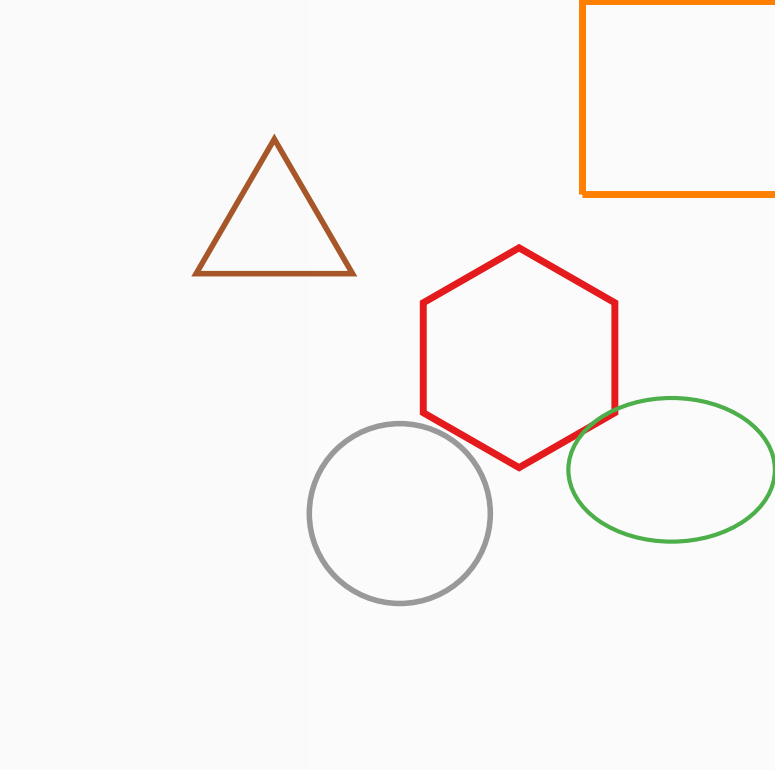[{"shape": "hexagon", "thickness": 2.5, "radius": 0.71, "center": [0.67, 0.535]}, {"shape": "oval", "thickness": 1.5, "radius": 0.67, "center": [0.867, 0.39]}, {"shape": "square", "thickness": 2.5, "radius": 0.63, "center": [0.877, 0.874]}, {"shape": "triangle", "thickness": 2, "radius": 0.58, "center": [0.354, 0.703]}, {"shape": "circle", "thickness": 2, "radius": 0.58, "center": [0.516, 0.333]}]